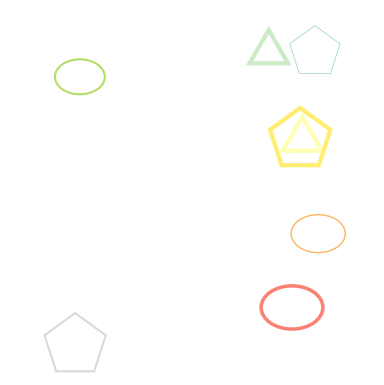[{"shape": "pentagon", "thickness": 0.5, "radius": 0.34, "center": [0.818, 0.865]}, {"shape": "triangle", "thickness": 3, "radius": 0.29, "center": [0.785, 0.638]}, {"shape": "oval", "thickness": 2.5, "radius": 0.4, "center": [0.758, 0.201]}, {"shape": "oval", "thickness": 1, "radius": 0.35, "center": [0.826, 0.393]}, {"shape": "oval", "thickness": 1.5, "radius": 0.32, "center": [0.207, 0.801]}, {"shape": "pentagon", "thickness": 1.5, "radius": 0.42, "center": [0.195, 0.103]}, {"shape": "triangle", "thickness": 3, "radius": 0.29, "center": [0.698, 0.864]}, {"shape": "pentagon", "thickness": 3, "radius": 0.41, "center": [0.78, 0.637]}]